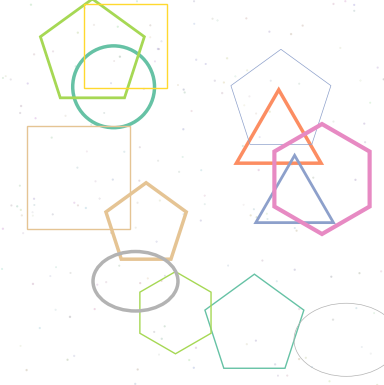[{"shape": "pentagon", "thickness": 1, "radius": 0.68, "center": [0.661, 0.153]}, {"shape": "circle", "thickness": 2.5, "radius": 0.53, "center": [0.295, 0.775]}, {"shape": "triangle", "thickness": 2.5, "radius": 0.64, "center": [0.724, 0.64]}, {"shape": "pentagon", "thickness": 0.5, "radius": 0.68, "center": [0.73, 0.735]}, {"shape": "triangle", "thickness": 2, "radius": 0.58, "center": [0.765, 0.48]}, {"shape": "hexagon", "thickness": 3, "radius": 0.71, "center": [0.836, 0.535]}, {"shape": "hexagon", "thickness": 1, "radius": 0.53, "center": [0.456, 0.188]}, {"shape": "pentagon", "thickness": 2, "radius": 0.71, "center": [0.24, 0.861]}, {"shape": "square", "thickness": 1, "radius": 0.54, "center": [0.327, 0.88]}, {"shape": "pentagon", "thickness": 2.5, "radius": 0.55, "center": [0.379, 0.416]}, {"shape": "square", "thickness": 1, "radius": 0.67, "center": [0.203, 0.538]}, {"shape": "oval", "thickness": 2.5, "radius": 0.55, "center": [0.352, 0.269]}, {"shape": "oval", "thickness": 0.5, "radius": 0.68, "center": [0.899, 0.117]}]